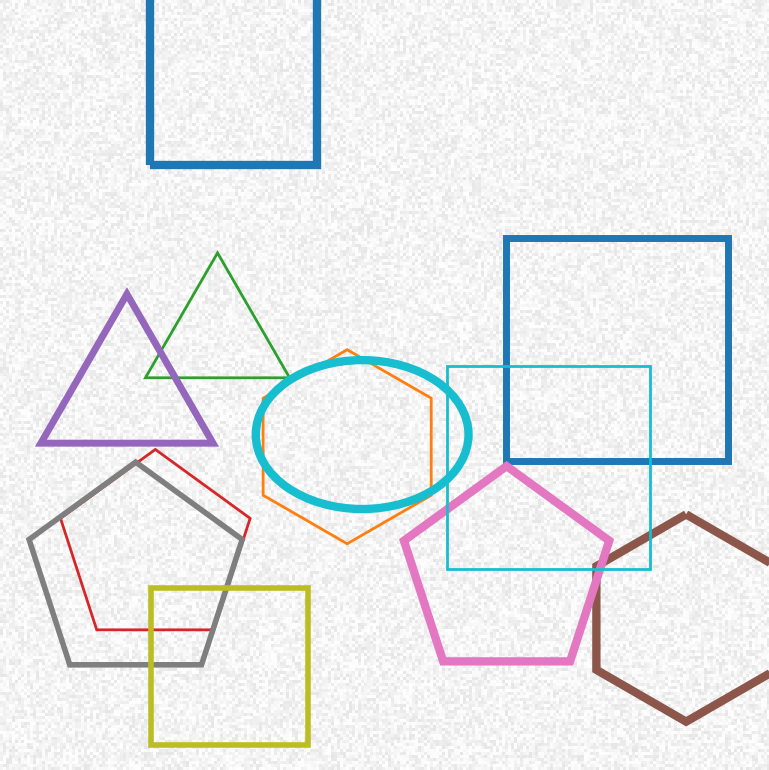[{"shape": "square", "thickness": 3, "radius": 0.54, "center": [0.303, 0.893]}, {"shape": "square", "thickness": 2.5, "radius": 0.72, "center": [0.802, 0.546]}, {"shape": "hexagon", "thickness": 1, "radius": 0.63, "center": [0.451, 0.42]}, {"shape": "triangle", "thickness": 1, "radius": 0.54, "center": [0.283, 0.563]}, {"shape": "pentagon", "thickness": 1, "radius": 0.65, "center": [0.202, 0.287]}, {"shape": "triangle", "thickness": 2.5, "radius": 0.65, "center": [0.165, 0.489]}, {"shape": "hexagon", "thickness": 3, "radius": 0.67, "center": [0.891, 0.197]}, {"shape": "pentagon", "thickness": 3, "radius": 0.7, "center": [0.658, 0.254]}, {"shape": "pentagon", "thickness": 2, "radius": 0.73, "center": [0.176, 0.254]}, {"shape": "square", "thickness": 2, "radius": 0.51, "center": [0.298, 0.135]}, {"shape": "square", "thickness": 1, "radius": 0.66, "center": [0.713, 0.393]}, {"shape": "oval", "thickness": 3, "radius": 0.69, "center": [0.47, 0.436]}]